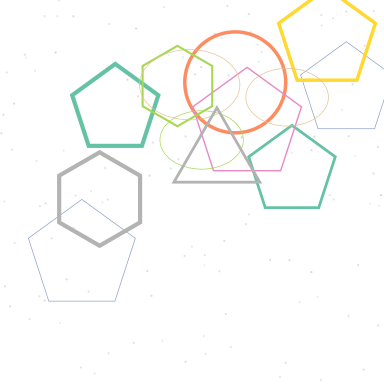[{"shape": "pentagon", "thickness": 3, "radius": 0.59, "center": [0.299, 0.716]}, {"shape": "pentagon", "thickness": 2, "radius": 0.59, "center": [0.758, 0.556]}, {"shape": "circle", "thickness": 2.5, "radius": 0.66, "center": [0.611, 0.786]}, {"shape": "pentagon", "thickness": 0.5, "radius": 0.62, "center": [0.9, 0.767]}, {"shape": "pentagon", "thickness": 0.5, "radius": 0.73, "center": [0.213, 0.336]}, {"shape": "pentagon", "thickness": 1, "radius": 0.74, "center": [0.642, 0.677]}, {"shape": "hexagon", "thickness": 1.5, "radius": 0.52, "center": [0.461, 0.776]}, {"shape": "oval", "thickness": 0.5, "radius": 0.54, "center": [0.524, 0.636]}, {"shape": "pentagon", "thickness": 2.5, "radius": 0.66, "center": [0.849, 0.899]}, {"shape": "oval", "thickness": 0.5, "radius": 0.65, "center": [0.493, 0.78]}, {"shape": "oval", "thickness": 0.5, "radius": 0.54, "center": [0.746, 0.748]}, {"shape": "triangle", "thickness": 2, "radius": 0.64, "center": [0.563, 0.591]}, {"shape": "hexagon", "thickness": 3, "radius": 0.61, "center": [0.259, 0.483]}]